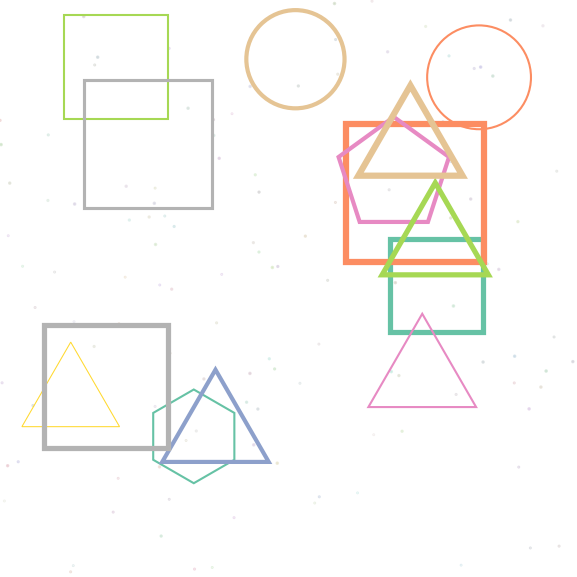[{"shape": "square", "thickness": 2.5, "radius": 0.4, "center": [0.756, 0.505]}, {"shape": "hexagon", "thickness": 1, "radius": 0.41, "center": [0.336, 0.244]}, {"shape": "circle", "thickness": 1, "radius": 0.45, "center": [0.83, 0.865]}, {"shape": "square", "thickness": 3, "radius": 0.6, "center": [0.719, 0.664]}, {"shape": "triangle", "thickness": 2, "radius": 0.53, "center": [0.373, 0.252]}, {"shape": "pentagon", "thickness": 2, "radius": 0.5, "center": [0.682, 0.696]}, {"shape": "triangle", "thickness": 1, "radius": 0.54, "center": [0.731, 0.348]}, {"shape": "triangle", "thickness": 2.5, "radius": 0.53, "center": [0.754, 0.576]}, {"shape": "square", "thickness": 1, "radius": 0.45, "center": [0.201, 0.883]}, {"shape": "triangle", "thickness": 0.5, "radius": 0.49, "center": [0.122, 0.309]}, {"shape": "triangle", "thickness": 3, "radius": 0.52, "center": [0.711, 0.747]}, {"shape": "circle", "thickness": 2, "radius": 0.43, "center": [0.512, 0.897]}, {"shape": "square", "thickness": 1.5, "radius": 0.55, "center": [0.257, 0.75]}, {"shape": "square", "thickness": 2.5, "radius": 0.53, "center": [0.184, 0.33]}]